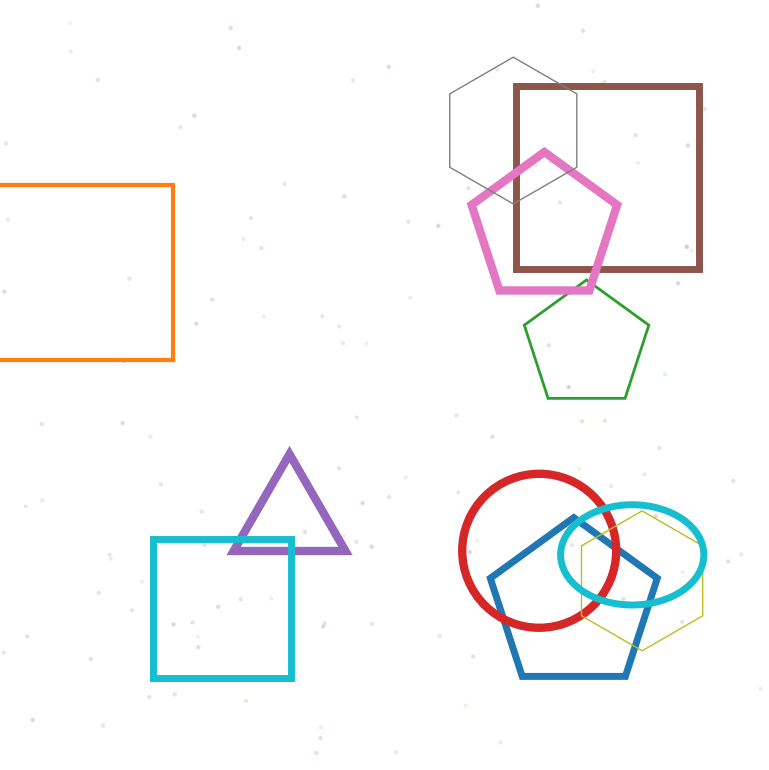[{"shape": "pentagon", "thickness": 2.5, "radius": 0.57, "center": [0.745, 0.214]}, {"shape": "square", "thickness": 1.5, "radius": 0.57, "center": [0.111, 0.647]}, {"shape": "pentagon", "thickness": 1, "radius": 0.43, "center": [0.762, 0.551]}, {"shape": "circle", "thickness": 3, "radius": 0.5, "center": [0.7, 0.285]}, {"shape": "triangle", "thickness": 3, "radius": 0.42, "center": [0.376, 0.326]}, {"shape": "square", "thickness": 2.5, "radius": 0.59, "center": [0.789, 0.769]}, {"shape": "pentagon", "thickness": 3, "radius": 0.5, "center": [0.707, 0.703]}, {"shape": "hexagon", "thickness": 0.5, "radius": 0.48, "center": [0.667, 0.83]}, {"shape": "hexagon", "thickness": 0.5, "radius": 0.45, "center": [0.834, 0.246]}, {"shape": "oval", "thickness": 2.5, "radius": 0.47, "center": [0.821, 0.279]}, {"shape": "square", "thickness": 2.5, "radius": 0.45, "center": [0.288, 0.21]}]